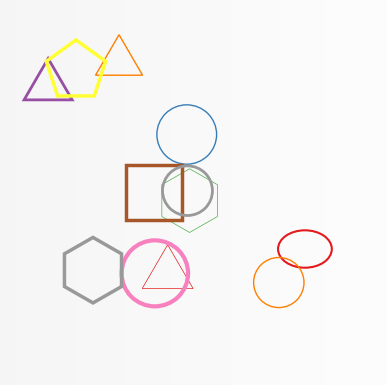[{"shape": "oval", "thickness": 1.5, "radius": 0.35, "center": [0.787, 0.353]}, {"shape": "triangle", "thickness": 0.5, "radius": 0.38, "center": [0.433, 0.288]}, {"shape": "circle", "thickness": 1, "radius": 0.39, "center": [0.482, 0.651]}, {"shape": "hexagon", "thickness": 0.5, "radius": 0.41, "center": [0.489, 0.479]}, {"shape": "triangle", "thickness": 2, "radius": 0.36, "center": [0.124, 0.776]}, {"shape": "triangle", "thickness": 1, "radius": 0.35, "center": [0.307, 0.84]}, {"shape": "circle", "thickness": 1, "radius": 0.33, "center": [0.719, 0.266]}, {"shape": "pentagon", "thickness": 2.5, "radius": 0.4, "center": [0.196, 0.816]}, {"shape": "square", "thickness": 2.5, "radius": 0.36, "center": [0.397, 0.5]}, {"shape": "circle", "thickness": 3, "radius": 0.43, "center": [0.4, 0.29]}, {"shape": "hexagon", "thickness": 2.5, "radius": 0.43, "center": [0.24, 0.298]}, {"shape": "circle", "thickness": 2, "radius": 0.32, "center": [0.484, 0.505]}]